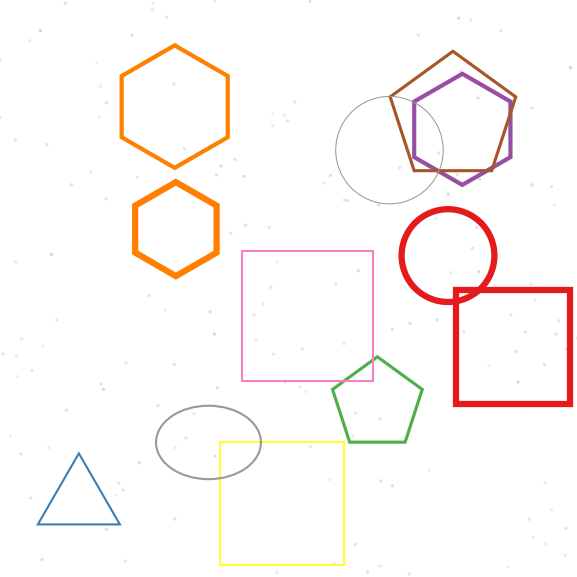[{"shape": "square", "thickness": 3, "radius": 0.5, "center": [0.888, 0.398]}, {"shape": "circle", "thickness": 3, "radius": 0.4, "center": [0.776, 0.557]}, {"shape": "triangle", "thickness": 1, "radius": 0.41, "center": [0.137, 0.132]}, {"shape": "pentagon", "thickness": 1.5, "radius": 0.41, "center": [0.653, 0.3]}, {"shape": "hexagon", "thickness": 2, "radius": 0.48, "center": [0.801, 0.775]}, {"shape": "hexagon", "thickness": 3, "radius": 0.41, "center": [0.305, 0.602]}, {"shape": "hexagon", "thickness": 2, "radius": 0.53, "center": [0.303, 0.815]}, {"shape": "square", "thickness": 1, "radius": 0.54, "center": [0.488, 0.128]}, {"shape": "pentagon", "thickness": 1.5, "radius": 0.57, "center": [0.784, 0.796]}, {"shape": "square", "thickness": 1, "radius": 0.56, "center": [0.532, 0.451]}, {"shape": "oval", "thickness": 1, "radius": 0.45, "center": [0.361, 0.233]}, {"shape": "circle", "thickness": 0.5, "radius": 0.47, "center": [0.674, 0.739]}]